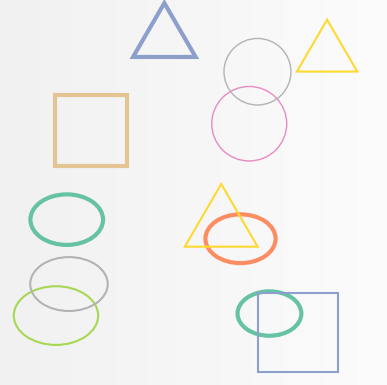[{"shape": "oval", "thickness": 3, "radius": 0.41, "center": [0.695, 0.186]}, {"shape": "oval", "thickness": 3, "radius": 0.47, "center": [0.172, 0.43]}, {"shape": "oval", "thickness": 3, "radius": 0.45, "center": [0.621, 0.38]}, {"shape": "triangle", "thickness": 3, "radius": 0.47, "center": [0.424, 0.899]}, {"shape": "square", "thickness": 1.5, "radius": 0.51, "center": [0.769, 0.136]}, {"shape": "circle", "thickness": 1, "radius": 0.48, "center": [0.643, 0.679]}, {"shape": "oval", "thickness": 1.5, "radius": 0.54, "center": [0.144, 0.18]}, {"shape": "triangle", "thickness": 1.5, "radius": 0.54, "center": [0.571, 0.414]}, {"shape": "triangle", "thickness": 1.5, "radius": 0.45, "center": [0.844, 0.859]}, {"shape": "square", "thickness": 3, "radius": 0.46, "center": [0.235, 0.661]}, {"shape": "oval", "thickness": 1.5, "radius": 0.5, "center": [0.178, 0.262]}, {"shape": "circle", "thickness": 1, "radius": 0.43, "center": [0.664, 0.814]}]